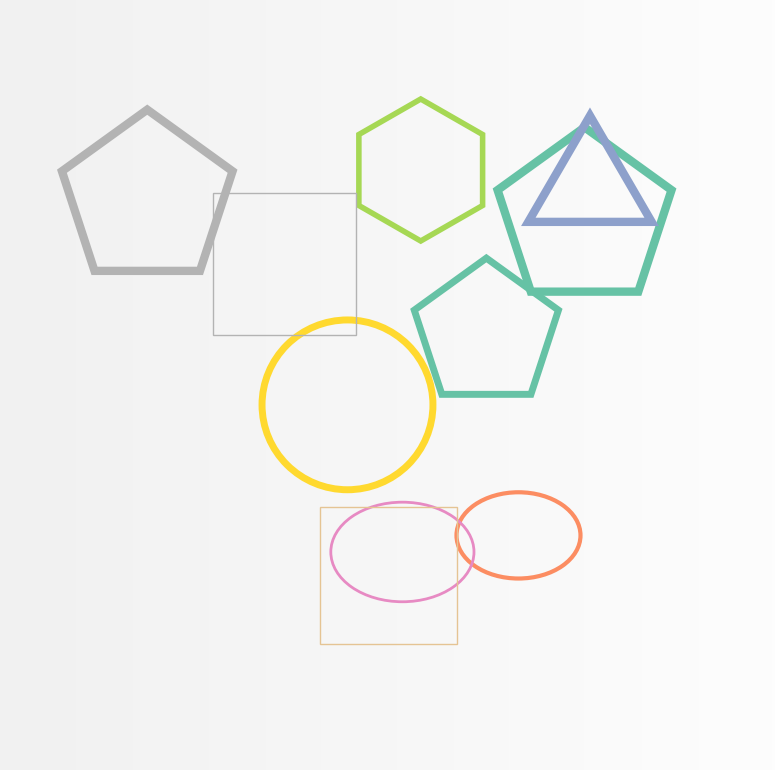[{"shape": "pentagon", "thickness": 3, "radius": 0.59, "center": [0.754, 0.717]}, {"shape": "pentagon", "thickness": 2.5, "radius": 0.49, "center": [0.628, 0.567]}, {"shape": "oval", "thickness": 1.5, "radius": 0.4, "center": [0.669, 0.305]}, {"shape": "triangle", "thickness": 3, "radius": 0.46, "center": [0.761, 0.758]}, {"shape": "oval", "thickness": 1, "radius": 0.46, "center": [0.519, 0.283]}, {"shape": "hexagon", "thickness": 2, "radius": 0.46, "center": [0.543, 0.779]}, {"shape": "circle", "thickness": 2.5, "radius": 0.55, "center": [0.448, 0.474]}, {"shape": "square", "thickness": 0.5, "radius": 0.44, "center": [0.501, 0.252]}, {"shape": "square", "thickness": 0.5, "radius": 0.46, "center": [0.367, 0.657]}, {"shape": "pentagon", "thickness": 3, "radius": 0.58, "center": [0.19, 0.742]}]